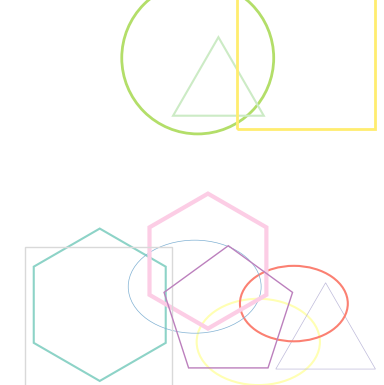[{"shape": "hexagon", "thickness": 1.5, "radius": 0.99, "center": [0.259, 0.208]}, {"shape": "oval", "thickness": 1.5, "radius": 0.8, "center": [0.671, 0.112]}, {"shape": "triangle", "thickness": 0.5, "radius": 0.75, "center": [0.846, 0.116]}, {"shape": "oval", "thickness": 1.5, "radius": 0.7, "center": [0.763, 0.211]}, {"shape": "oval", "thickness": 0.5, "radius": 0.86, "center": [0.506, 0.255]}, {"shape": "circle", "thickness": 2, "radius": 0.99, "center": [0.514, 0.849]}, {"shape": "hexagon", "thickness": 3, "radius": 0.88, "center": [0.54, 0.322]}, {"shape": "square", "thickness": 1, "radius": 0.96, "center": [0.256, 0.167]}, {"shape": "pentagon", "thickness": 1, "radius": 0.88, "center": [0.593, 0.186]}, {"shape": "triangle", "thickness": 1.5, "radius": 0.68, "center": [0.567, 0.767]}, {"shape": "square", "thickness": 2, "radius": 0.9, "center": [0.796, 0.845]}]